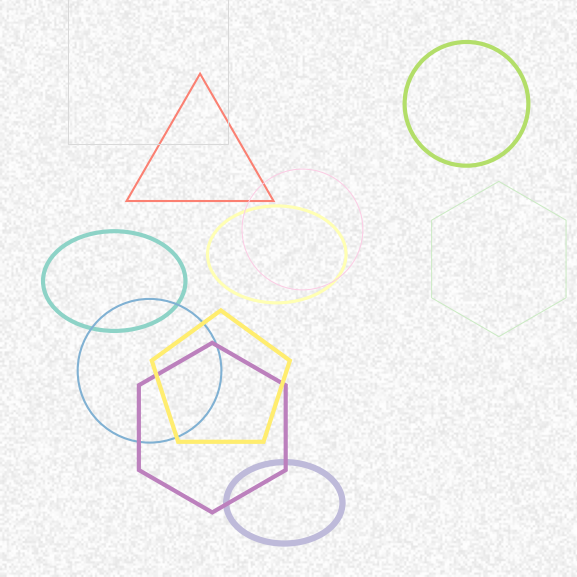[{"shape": "oval", "thickness": 2, "radius": 0.62, "center": [0.198, 0.512]}, {"shape": "oval", "thickness": 1.5, "radius": 0.6, "center": [0.479, 0.559]}, {"shape": "oval", "thickness": 3, "radius": 0.5, "center": [0.492, 0.128]}, {"shape": "triangle", "thickness": 1, "radius": 0.73, "center": [0.346, 0.725]}, {"shape": "circle", "thickness": 1, "radius": 0.62, "center": [0.259, 0.357]}, {"shape": "circle", "thickness": 2, "radius": 0.54, "center": [0.808, 0.819]}, {"shape": "circle", "thickness": 0.5, "radius": 0.52, "center": [0.524, 0.602]}, {"shape": "square", "thickness": 0.5, "radius": 0.69, "center": [0.257, 0.888]}, {"shape": "hexagon", "thickness": 2, "radius": 0.73, "center": [0.368, 0.259]}, {"shape": "hexagon", "thickness": 0.5, "radius": 0.67, "center": [0.864, 0.551]}, {"shape": "pentagon", "thickness": 2, "radius": 0.63, "center": [0.382, 0.336]}]